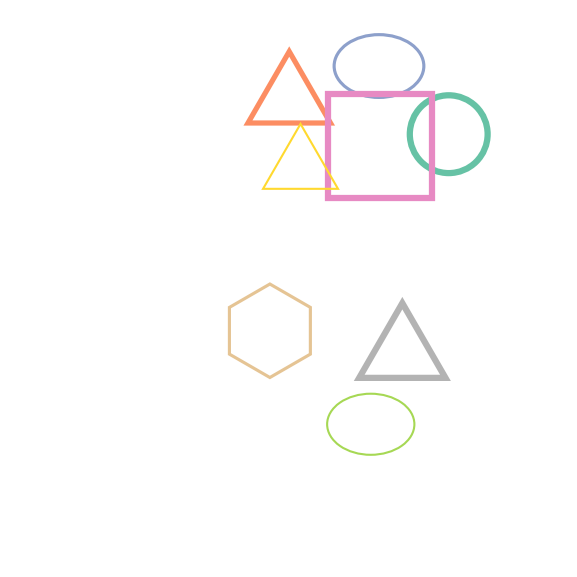[{"shape": "circle", "thickness": 3, "radius": 0.34, "center": [0.777, 0.767]}, {"shape": "triangle", "thickness": 2.5, "radius": 0.41, "center": [0.501, 0.827]}, {"shape": "oval", "thickness": 1.5, "radius": 0.39, "center": [0.656, 0.885]}, {"shape": "square", "thickness": 3, "radius": 0.45, "center": [0.657, 0.747]}, {"shape": "oval", "thickness": 1, "radius": 0.38, "center": [0.642, 0.264]}, {"shape": "triangle", "thickness": 1, "radius": 0.37, "center": [0.52, 0.71]}, {"shape": "hexagon", "thickness": 1.5, "radius": 0.4, "center": [0.467, 0.426]}, {"shape": "triangle", "thickness": 3, "radius": 0.43, "center": [0.697, 0.388]}]